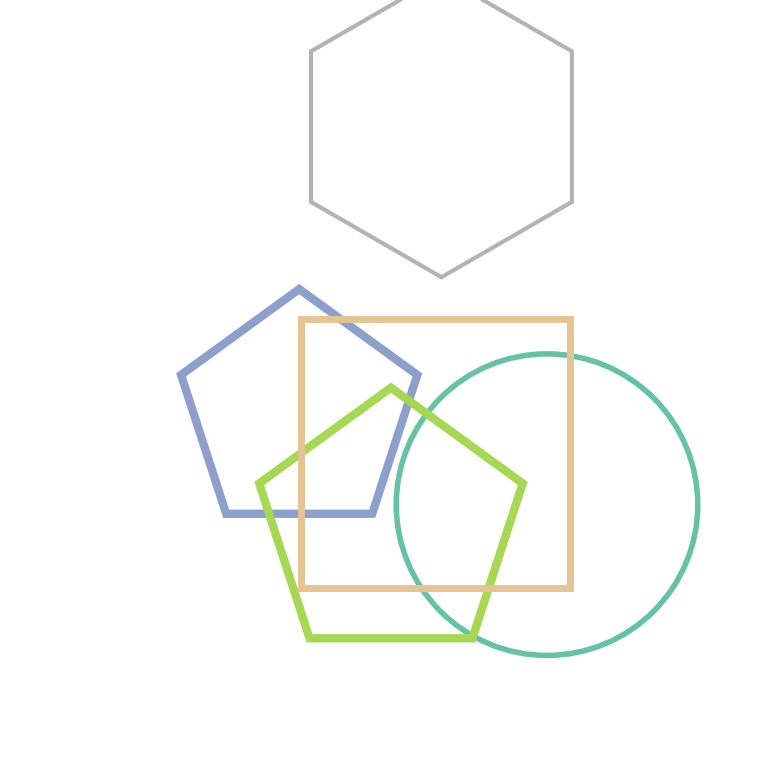[{"shape": "circle", "thickness": 2, "radius": 0.98, "center": [0.71, 0.345]}, {"shape": "pentagon", "thickness": 3, "radius": 0.81, "center": [0.389, 0.463]}, {"shape": "pentagon", "thickness": 3, "radius": 0.9, "center": [0.508, 0.317]}, {"shape": "square", "thickness": 2.5, "radius": 0.87, "center": [0.565, 0.411]}, {"shape": "hexagon", "thickness": 1.5, "radius": 0.98, "center": [0.573, 0.836]}]